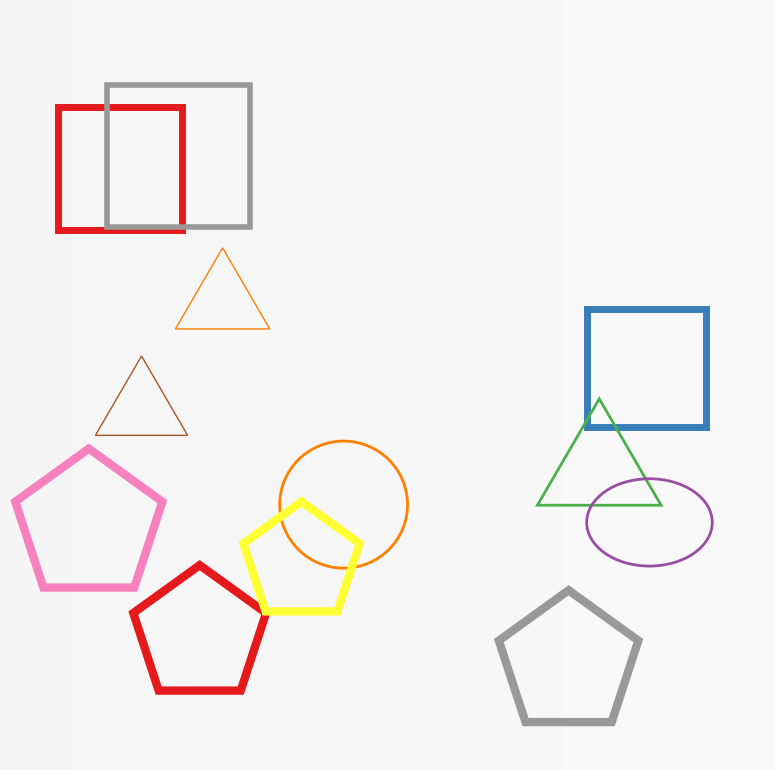[{"shape": "square", "thickness": 2.5, "radius": 0.4, "center": [0.155, 0.781]}, {"shape": "pentagon", "thickness": 3, "radius": 0.45, "center": [0.258, 0.176]}, {"shape": "square", "thickness": 2.5, "radius": 0.38, "center": [0.834, 0.522]}, {"shape": "triangle", "thickness": 1, "radius": 0.46, "center": [0.773, 0.39]}, {"shape": "oval", "thickness": 1, "radius": 0.41, "center": [0.838, 0.322]}, {"shape": "circle", "thickness": 1, "radius": 0.41, "center": [0.443, 0.345]}, {"shape": "triangle", "thickness": 0.5, "radius": 0.35, "center": [0.287, 0.608]}, {"shape": "pentagon", "thickness": 3, "radius": 0.39, "center": [0.389, 0.27]}, {"shape": "triangle", "thickness": 0.5, "radius": 0.34, "center": [0.183, 0.469]}, {"shape": "pentagon", "thickness": 3, "radius": 0.5, "center": [0.115, 0.318]}, {"shape": "pentagon", "thickness": 3, "radius": 0.47, "center": [0.734, 0.139]}, {"shape": "square", "thickness": 2, "radius": 0.46, "center": [0.23, 0.797]}]